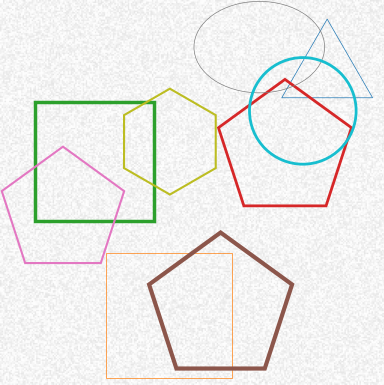[{"shape": "triangle", "thickness": 0.5, "radius": 0.68, "center": [0.85, 0.814]}, {"shape": "square", "thickness": 0.5, "radius": 0.81, "center": [0.439, 0.181]}, {"shape": "square", "thickness": 2.5, "radius": 0.77, "center": [0.246, 0.58]}, {"shape": "pentagon", "thickness": 2, "radius": 0.91, "center": [0.74, 0.612]}, {"shape": "pentagon", "thickness": 3, "radius": 0.98, "center": [0.573, 0.201]}, {"shape": "pentagon", "thickness": 1.5, "radius": 0.84, "center": [0.164, 0.452]}, {"shape": "oval", "thickness": 0.5, "radius": 0.85, "center": [0.674, 0.878]}, {"shape": "hexagon", "thickness": 1.5, "radius": 0.69, "center": [0.441, 0.632]}, {"shape": "circle", "thickness": 2, "radius": 0.69, "center": [0.787, 0.712]}]